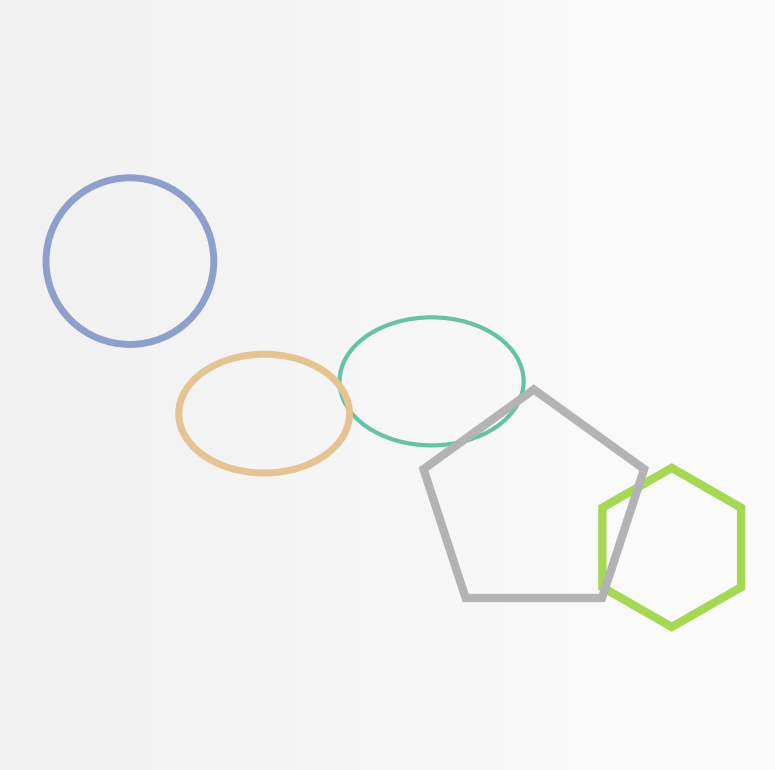[{"shape": "oval", "thickness": 1.5, "radius": 0.59, "center": [0.557, 0.505]}, {"shape": "circle", "thickness": 2.5, "radius": 0.54, "center": [0.168, 0.661]}, {"shape": "hexagon", "thickness": 3, "radius": 0.52, "center": [0.867, 0.289]}, {"shape": "oval", "thickness": 2.5, "radius": 0.55, "center": [0.341, 0.463]}, {"shape": "pentagon", "thickness": 3, "radius": 0.75, "center": [0.689, 0.344]}]